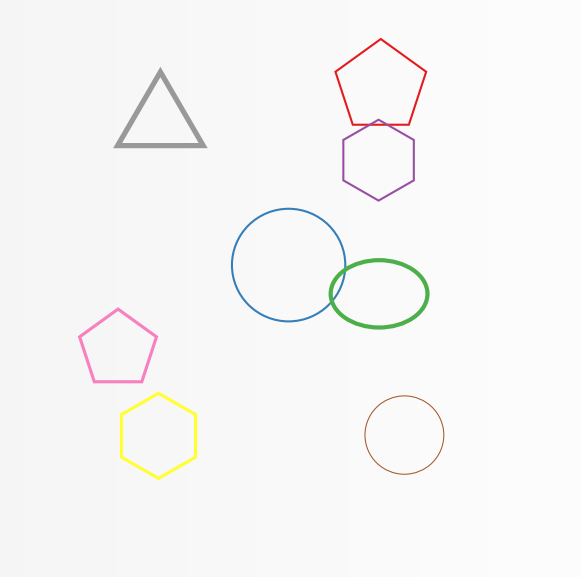[{"shape": "pentagon", "thickness": 1, "radius": 0.41, "center": [0.655, 0.85]}, {"shape": "circle", "thickness": 1, "radius": 0.49, "center": [0.497, 0.54]}, {"shape": "oval", "thickness": 2, "radius": 0.42, "center": [0.652, 0.49]}, {"shape": "hexagon", "thickness": 1, "radius": 0.35, "center": [0.651, 0.722]}, {"shape": "hexagon", "thickness": 1.5, "radius": 0.37, "center": [0.273, 0.244]}, {"shape": "circle", "thickness": 0.5, "radius": 0.34, "center": [0.696, 0.246]}, {"shape": "pentagon", "thickness": 1.5, "radius": 0.35, "center": [0.203, 0.394]}, {"shape": "triangle", "thickness": 2.5, "radius": 0.42, "center": [0.276, 0.79]}]